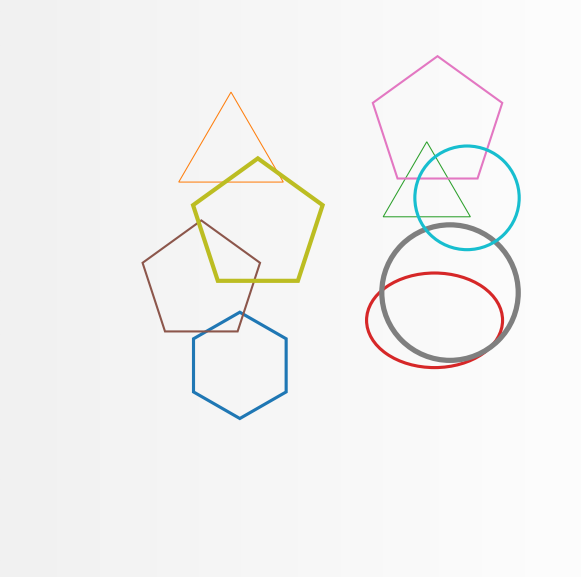[{"shape": "hexagon", "thickness": 1.5, "radius": 0.46, "center": [0.413, 0.366]}, {"shape": "triangle", "thickness": 0.5, "radius": 0.52, "center": [0.397, 0.736]}, {"shape": "triangle", "thickness": 0.5, "radius": 0.43, "center": [0.734, 0.667]}, {"shape": "oval", "thickness": 1.5, "radius": 0.58, "center": [0.748, 0.444]}, {"shape": "pentagon", "thickness": 1, "radius": 0.53, "center": [0.346, 0.511]}, {"shape": "pentagon", "thickness": 1, "radius": 0.59, "center": [0.753, 0.785]}, {"shape": "circle", "thickness": 2.5, "radius": 0.59, "center": [0.774, 0.492]}, {"shape": "pentagon", "thickness": 2, "radius": 0.59, "center": [0.444, 0.608]}, {"shape": "circle", "thickness": 1.5, "radius": 0.45, "center": [0.803, 0.657]}]